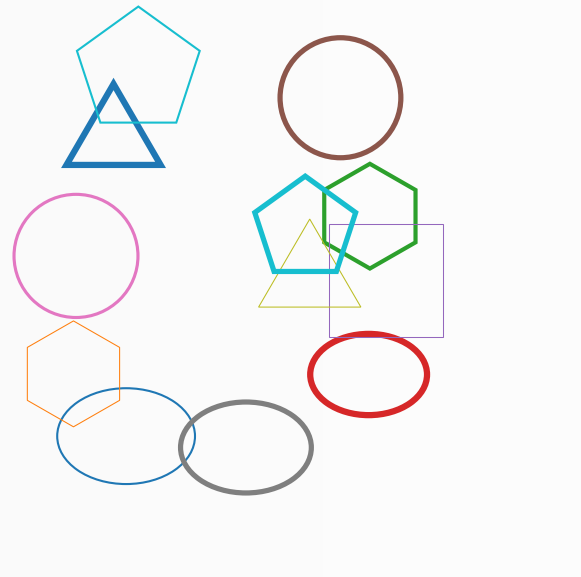[{"shape": "triangle", "thickness": 3, "radius": 0.47, "center": [0.195, 0.76]}, {"shape": "oval", "thickness": 1, "radius": 0.59, "center": [0.217, 0.244]}, {"shape": "hexagon", "thickness": 0.5, "radius": 0.46, "center": [0.126, 0.352]}, {"shape": "hexagon", "thickness": 2, "radius": 0.45, "center": [0.636, 0.625]}, {"shape": "oval", "thickness": 3, "radius": 0.5, "center": [0.634, 0.351]}, {"shape": "square", "thickness": 0.5, "radius": 0.49, "center": [0.664, 0.514]}, {"shape": "circle", "thickness": 2.5, "radius": 0.52, "center": [0.586, 0.83]}, {"shape": "circle", "thickness": 1.5, "radius": 0.53, "center": [0.131, 0.556]}, {"shape": "oval", "thickness": 2.5, "radius": 0.56, "center": [0.423, 0.224]}, {"shape": "triangle", "thickness": 0.5, "radius": 0.51, "center": [0.533, 0.518]}, {"shape": "pentagon", "thickness": 1, "radius": 0.56, "center": [0.238, 0.877]}, {"shape": "pentagon", "thickness": 2.5, "radius": 0.46, "center": [0.525, 0.603]}]